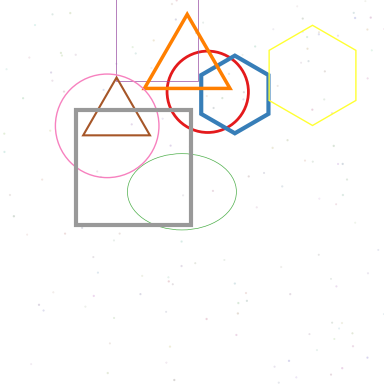[{"shape": "circle", "thickness": 2, "radius": 0.53, "center": [0.54, 0.762]}, {"shape": "hexagon", "thickness": 3, "radius": 0.5, "center": [0.61, 0.755]}, {"shape": "oval", "thickness": 0.5, "radius": 0.71, "center": [0.473, 0.502]}, {"shape": "square", "thickness": 0.5, "radius": 0.53, "center": [0.407, 0.896]}, {"shape": "triangle", "thickness": 2.5, "radius": 0.64, "center": [0.486, 0.834]}, {"shape": "hexagon", "thickness": 1, "radius": 0.65, "center": [0.812, 0.804]}, {"shape": "triangle", "thickness": 1.5, "radius": 0.5, "center": [0.303, 0.699]}, {"shape": "circle", "thickness": 1, "radius": 0.67, "center": [0.278, 0.673]}, {"shape": "square", "thickness": 3, "radius": 0.75, "center": [0.347, 0.566]}]